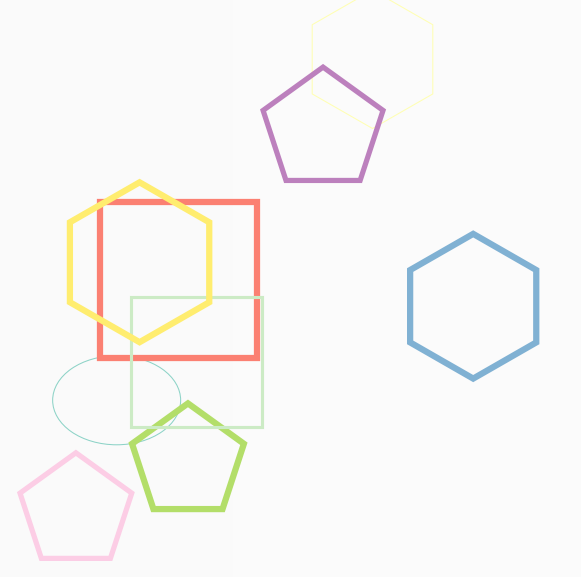[{"shape": "oval", "thickness": 0.5, "radius": 0.55, "center": [0.201, 0.306]}, {"shape": "hexagon", "thickness": 0.5, "radius": 0.6, "center": [0.641, 0.896]}, {"shape": "square", "thickness": 3, "radius": 0.68, "center": [0.308, 0.514]}, {"shape": "hexagon", "thickness": 3, "radius": 0.63, "center": [0.814, 0.469]}, {"shape": "pentagon", "thickness": 3, "radius": 0.51, "center": [0.323, 0.199]}, {"shape": "pentagon", "thickness": 2.5, "radius": 0.51, "center": [0.131, 0.114]}, {"shape": "pentagon", "thickness": 2.5, "radius": 0.54, "center": [0.556, 0.774]}, {"shape": "square", "thickness": 1.5, "radius": 0.56, "center": [0.338, 0.372]}, {"shape": "hexagon", "thickness": 3, "radius": 0.69, "center": [0.24, 0.545]}]